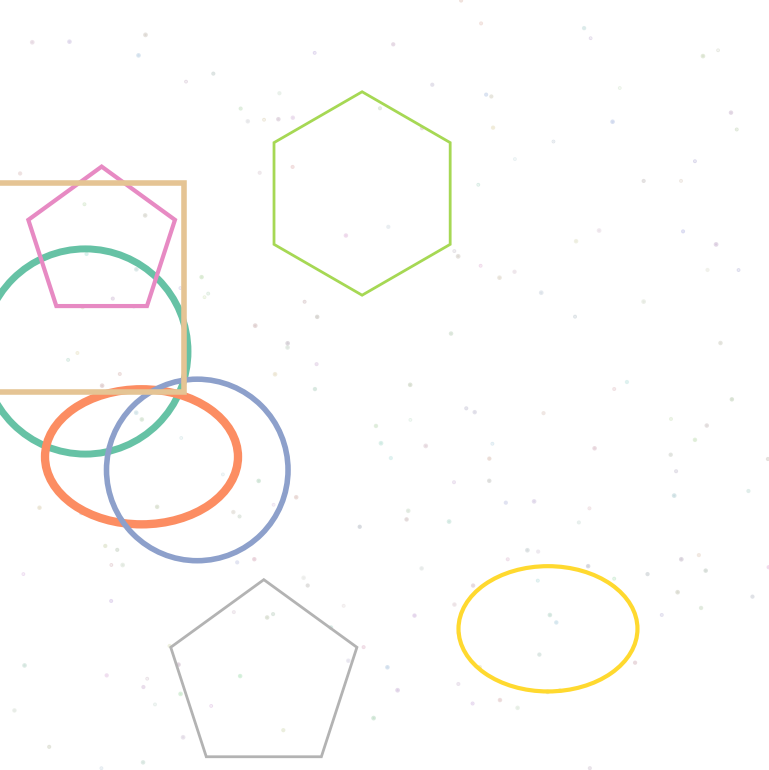[{"shape": "circle", "thickness": 2.5, "radius": 0.67, "center": [0.111, 0.544]}, {"shape": "oval", "thickness": 3, "radius": 0.63, "center": [0.184, 0.407]}, {"shape": "circle", "thickness": 2, "radius": 0.59, "center": [0.256, 0.39]}, {"shape": "pentagon", "thickness": 1.5, "radius": 0.5, "center": [0.132, 0.684]}, {"shape": "hexagon", "thickness": 1, "radius": 0.66, "center": [0.47, 0.749]}, {"shape": "oval", "thickness": 1.5, "radius": 0.58, "center": [0.712, 0.183]}, {"shape": "square", "thickness": 2, "radius": 0.68, "center": [0.104, 0.626]}, {"shape": "pentagon", "thickness": 1, "radius": 0.64, "center": [0.343, 0.12]}]